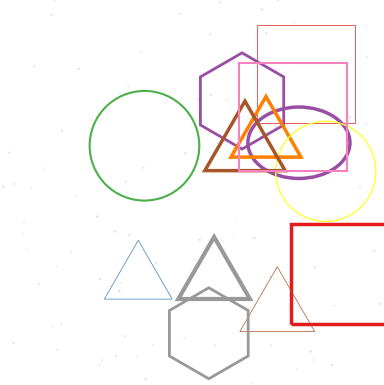[{"shape": "square", "thickness": 2.5, "radius": 0.65, "center": [0.885, 0.289]}, {"shape": "square", "thickness": 0.5, "radius": 0.63, "center": [0.795, 0.808]}, {"shape": "triangle", "thickness": 0.5, "radius": 0.51, "center": [0.359, 0.274]}, {"shape": "circle", "thickness": 1.5, "radius": 0.71, "center": [0.375, 0.621]}, {"shape": "hexagon", "thickness": 2, "radius": 0.62, "center": [0.629, 0.738]}, {"shape": "oval", "thickness": 2.5, "radius": 0.66, "center": [0.776, 0.629]}, {"shape": "triangle", "thickness": 2.5, "radius": 0.52, "center": [0.691, 0.644]}, {"shape": "circle", "thickness": 1, "radius": 0.65, "center": [0.846, 0.555]}, {"shape": "triangle", "thickness": 0.5, "radius": 0.56, "center": [0.72, 0.195]}, {"shape": "triangle", "thickness": 2.5, "radius": 0.6, "center": [0.636, 0.617]}, {"shape": "square", "thickness": 1.5, "radius": 0.7, "center": [0.76, 0.697]}, {"shape": "triangle", "thickness": 3, "radius": 0.54, "center": [0.556, 0.277]}, {"shape": "hexagon", "thickness": 2, "radius": 0.59, "center": [0.542, 0.134]}]